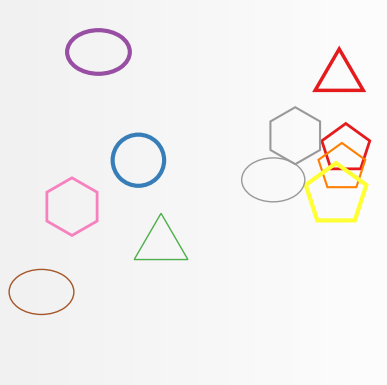[{"shape": "pentagon", "thickness": 2, "radius": 0.33, "center": [0.892, 0.614]}, {"shape": "triangle", "thickness": 2.5, "radius": 0.36, "center": [0.875, 0.801]}, {"shape": "circle", "thickness": 3, "radius": 0.33, "center": [0.357, 0.584]}, {"shape": "triangle", "thickness": 1, "radius": 0.4, "center": [0.416, 0.366]}, {"shape": "oval", "thickness": 3, "radius": 0.4, "center": [0.254, 0.865]}, {"shape": "pentagon", "thickness": 1.5, "radius": 0.32, "center": [0.882, 0.565]}, {"shape": "pentagon", "thickness": 3, "radius": 0.41, "center": [0.867, 0.494]}, {"shape": "oval", "thickness": 1, "radius": 0.42, "center": [0.107, 0.242]}, {"shape": "hexagon", "thickness": 2, "radius": 0.37, "center": [0.186, 0.463]}, {"shape": "hexagon", "thickness": 1.5, "radius": 0.37, "center": [0.762, 0.648]}, {"shape": "oval", "thickness": 1, "radius": 0.41, "center": [0.705, 0.533]}]